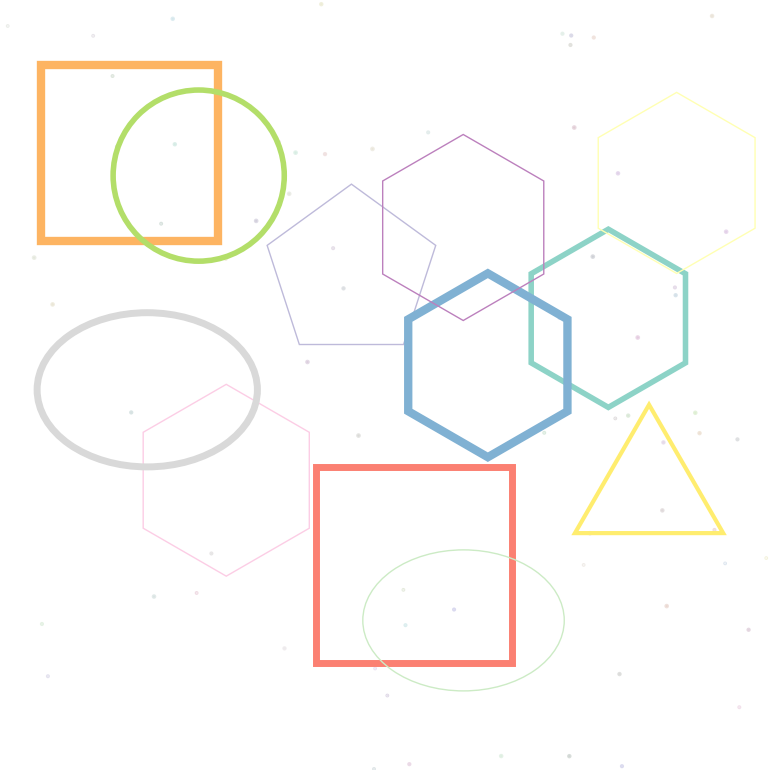[{"shape": "hexagon", "thickness": 2, "radius": 0.58, "center": [0.79, 0.587]}, {"shape": "hexagon", "thickness": 0.5, "radius": 0.59, "center": [0.879, 0.762]}, {"shape": "pentagon", "thickness": 0.5, "radius": 0.58, "center": [0.456, 0.646]}, {"shape": "square", "thickness": 2.5, "radius": 0.64, "center": [0.537, 0.267]}, {"shape": "hexagon", "thickness": 3, "radius": 0.6, "center": [0.634, 0.526]}, {"shape": "square", "thickness": 3, "radius": 0.57, "center": [0.168, 0.801]}, {"shape": "circle", "thickness": 2, "radius": 0.56, "center": [0.258, 0.772]}, {"shape": "hexagon", "thickness": 0.5, "radius": 0.62, "center": [0.294, 0.376]}, {"shape": "oval", "thickness": 2.5, "radius": 0.72, "center": [0.191, 0.494]}, {"shape": "hexagon", "thickness": 0.5, "radius": 0.6, "center": [0.602, 0.705]}, {"shape": "oval", "thickness": 0.5, "radius": 0.65, "center": [0.602, 0.194]}, {"shape": "triangle", "thickness": 1.5, "radius": 0.56, "center": [0.843, 0.363]}]